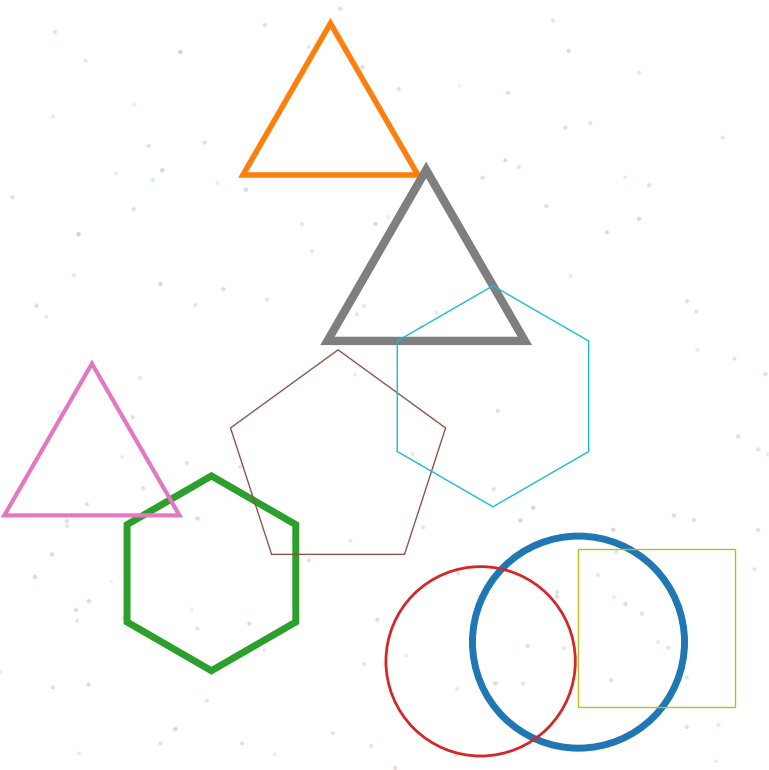[{"shape": "circle", "thickness": 2.5, "radius": 0.69, "center": [0.751, 0.166]}, {"shape": "triangle", "thickness": 2, "radius": 0.66, "center": [0.429, 0.838]}, {"shape": "hexagon", "thickness": 2.5, "radius": 0.63, "center": [0.275, 0.255]}, {"shape": "circle", "thickness": 1, "radius": 0.61, "center": [0.624, 0.141]}, {"shape": "pentagon", "thickness": 0.5, "radius": 0.73, "center": [0.439, 0.399]}, {"shape": "triangle", "thickness": 1.5, "radius": 0.66, "center": [0.119, 0.396]}, {"shape": "triangle", "thickness": 3, "radius": 0.74, "center": [0.553, 0.631]}, {"shape": "square", "thickness": 0.5, "radius": 0.51, "center": [0.853, 0.184]}, {"shape": "hexagon", "thickness": 0.5, "radius": 0.72, "center": [0.64, 0.485]}]